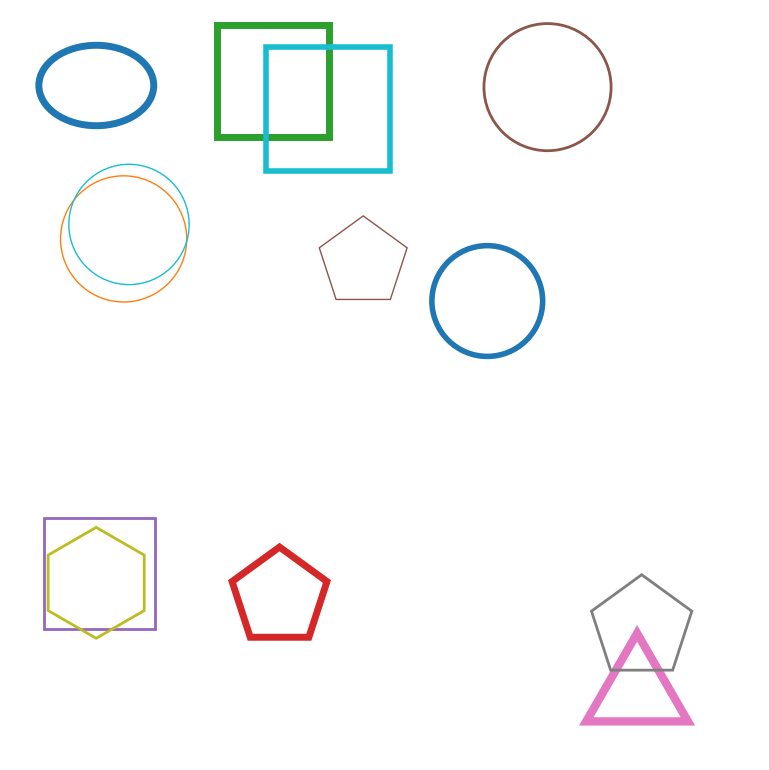[{"shape": "circle", "thickness": 2, "radius": 0.36, "center": [0.633, 0.609]}, {"shape": "oval", "thickness": 2.5, "radius": 0.37, "center": [0.125, 0.889]}, {"shape": "circle", "thickness": 0.5, "radius": 0.41, "center": [0.161, 0.69]}, {"shape": "square", "thickness": 2.5, "radius": 0.36, "center": [0.355, 0.894]}, {"shape": "pentagon", "thickness": 2.5, "radius": 0.32, "center": [0.363, 0.225]}, {"shape": "square", "thickness": 1, "radius": 0.36, "center": [0.129, 0.255]}, {"shape": "pentagon", "thickness": 0.5, "radius": 0.3, "center": [0.472, 0.66]}, {"shape": "circle", "thickness": 1, "radius": 0.41, "center": [0.711, 0.887]}, {"shape": "triangle", "thickness": 3, "radius": 0.38, "center": [0.827, 0.101]}, {"shape": "pentagon", "thickness": 1, "radius": 0.34, "center": [0.833, 0.185]}, {"shape": "hexagon", "thickness": 1, "radius": 0.36, "center": [0.125, 0.243]}, {"shape": "square", "thickness": 2, "radius": 0.4, "center": [0.426, 0.859]}, {"shape": "circle", "thickness": 0.5, "radius": 0.39, "center": [0.168, 0.709]}]